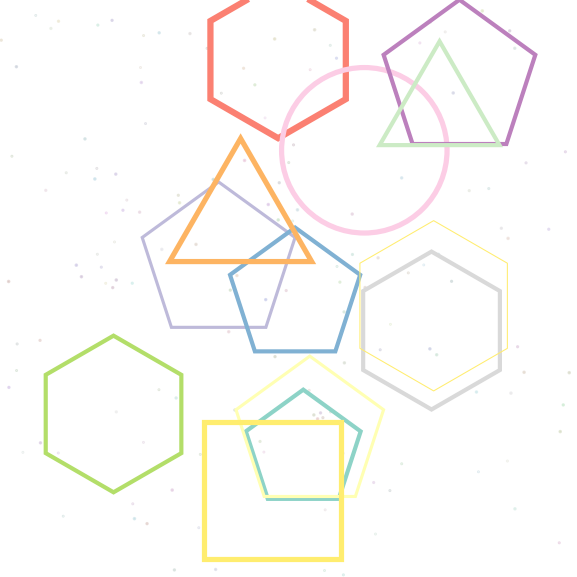[{"shape": "pentagon", "thickness": 2, "radius": 0.52, "center": [0.525, 0.22]}, {"shape": "pentagon", "thickness": 1.5, "radius": 0.67, "center": [0.536, 0.248]}, {"shape": "pentagon", "thickness": 1.5, "radius": 0.7, "center": [0.379, 0.545]}, {"shape": "hexagon", "thickness": 3, "radius": 0.68, "center": [0.482, 0.895]}, {"shape": "pentagon", "thickness": 2, "radius": 0.59, "center": [0.511, 0.487]}, {"shape": "triangle", "thickness": 2.5, "radius": 0.71, "center": [0.417, 0.617]}, {"shape": "hexagon", "thickness": 2, "radius": 0.68, "center": [0.197, 0.282]}, {"shape": "circle", "thickness": 2.5, "radius": 0.72, "center": [0.631, 0.739]}, {"shape": "hexagon", "thickness": 2, "radius": 0.68, "center": [0.747, 0.427]}, {"shape": "pentagon", "thickness": 2, "radius": 0.69, "center": [0.796, 0.861]}, {"shape": "triangle", "thickness": 2, "radius": 0.6, "center": [0.761, 0.808]}, {"shape": "square", "thickness": 2.5, "radius": 0.59, "center": [0.472, 0.15]}, {"shape": "hexagon", "thickness": 0.5, "radius": 0.74, "center": [0.751, 0.47]}]